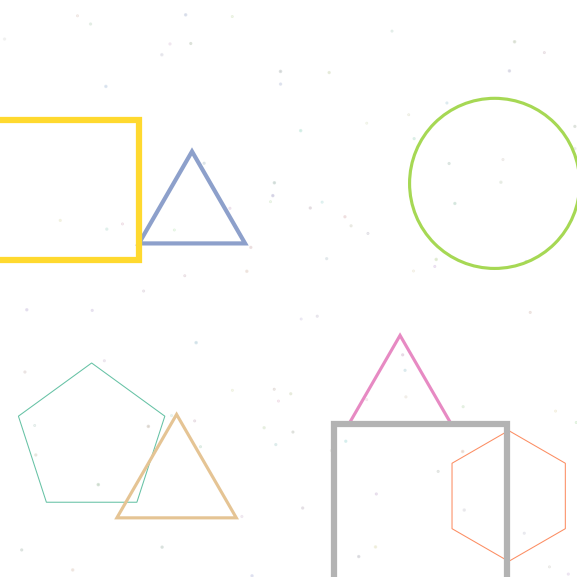[{"shape": "pentagon", "thickness": 0.5, "radius": 0.67, "center": [0.159, 0.237]}, {"shape": "hexagon", "thickness": 0.5, "radius": 0.57, "center": [0.881, 0.14]}, {"shape": "triangle", "thickness": 2, "radius": 0.53, "center": [0.332, 0.631]}, {"shape": "triangle", "thickness": 1.5, "radius": 0.51, "center": [0.693, 0.316]}, {"shape": "circle", "thickness": 1.5, "radius": 0.74, "center": [0.857, 0.682]}, {"shape": "square", "thickness": 3, "radius": 0.61, "center": [0.119, 0.67]}, {"shape": "triangle", "thickness": 1.5, "radius": 0.6, "center": [0.306, 0.162]}, {"shape": "square", "thickness": 3, "radius": 0.75, "center": [0.729, 0.116]}]